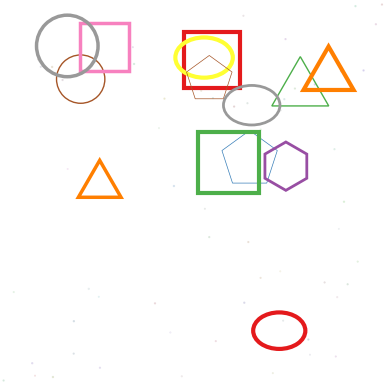[{"shape": "oval", "thickness": 3, "radius": 0.34, "center": [0.725, 0.141]}, {"shape": "square", "thickness": 3, "radius": 0.37, "center": [0.551, 0.845]}, {"shape": "pentagon", "thickness": 0.5, "radius": 0.38, "center": [0.648, 0.586]}, {"shape": "square", "thickness": 3, "radius": 0.4, "center": [0.594, 0.579]}, {"shape": "triangle", "thickness": 1, "radius": 0.43, "center": [0.78, 0.768]}, {"shape": "hexagon", "thickness": 2, "radius": 0.31, "center": [0.743, 0.568]}, {"shape": "triangle", "thickness": 2.5, "radius": 0.32, "center": [0.259, 0.52]}, {"shape": "triangle", "thickness": 3, "radius": 0.38, "center": [0.853, 0.804]}, {"shape": "oval", "thickness": 3, "radius": 0.37, "center": [0.53, 0.85]}, {"shape": "pentagon", "thickness": 0.5, "radius": 0.31, "center": [0.544, 0.794]}, {"shape": "circle", "thickness": 1, "radius": 0.31, "center": [0.21, 0.795]}, {"shape": "square", "thickness": 2.5, "radius": 0.31, "center": [0.271, 0.877]}, {"shape": "oval", "thickness": 2, "radius": 0.37, "center": [0.654, 0.727]}, {"shape": "circle", "thickness": 2.5, "radius": 0.4, "center": [0.175, 0.881]}]